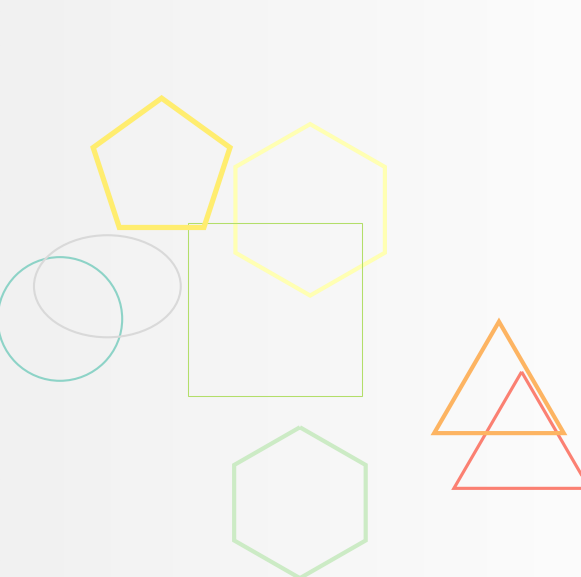[{"shape": "circle", "thickness": 1, "radius": 0.54, "center": [0.103, 0.447]}, {"shape": "hexagon", "thickness": 2, "radius": 0.74, "center": [0.534, 0.636]}, {"shape": "triangle", "thickness": 1.5, "radius": 0.67, "center": [0.897, 0.221]}, {"shape": "triangle", "thickness": 2, "radius": 0.64, "center": [0.858, 0.313]}, {"shape": "square", "thickness": 0.5, "radius": 0.75, "center": [0.473, 0.463]}, {"shape": "oval", "thickness": 1, "radius": 0.63, "center": [0.185, 0.503]}, {"shape": "hexagon", "thickness": 2, "radius": 0.65, "center": [0.516, 0.129]}, {"shape": "pentagon", "thickness": 2.5, "radius": 0.62, "center": [0.278, 0.705]}]